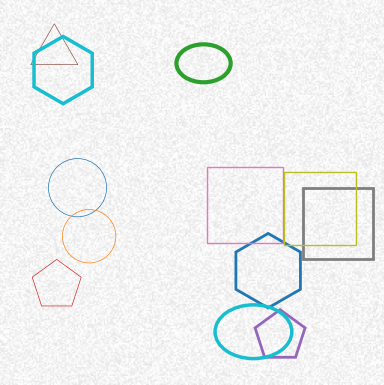[{"shape": "hexagon", "thickness": 2, "radius": 0.48, "center": [0.697, 0.297]}, {"shape": "circle", "thickness": 0.5, "radius": 0.38, "center": [0.201, 0.513]}, {"shape": "circle", "thickness": 0.5, "radius": 0.35, "center": [0.232, 0.386]}, {"shape": "oval", "thickness": 3, "radius": 0.35, "center": [0.529, 0.836]}, {"shape": "pentagon", "thickness": 0.5, "radius": 0.33, "center": [0.147, 0.259]}, {"shape": "pentagon", "thickness": 2, "radius": 0.34, "center": [0.727, 0.127]}, {"shape": "triangle", "thickness": 0.5, "radius": 0.35, "center": [0.141, 0.867]}, {"shape": "square", "thickness": 1, "radius": 0.49, "center": [0.637, 0.467]}, {"shape": "square", "thickness": 2, "radius": 0.46, "center": [0.878, 0.42]}, {"shape": "square", "thickness": 1, "radius": 0.47, "center": [0.831, 0.459]}, {"shape": "hexagon", "thickness": 2.5, "radius": 0.44, "center": [0.164, 0.818]}, {"shape": "oval", "thickness": 2.5, "radius": 0.5, "center": [0.658, 0.138]}]